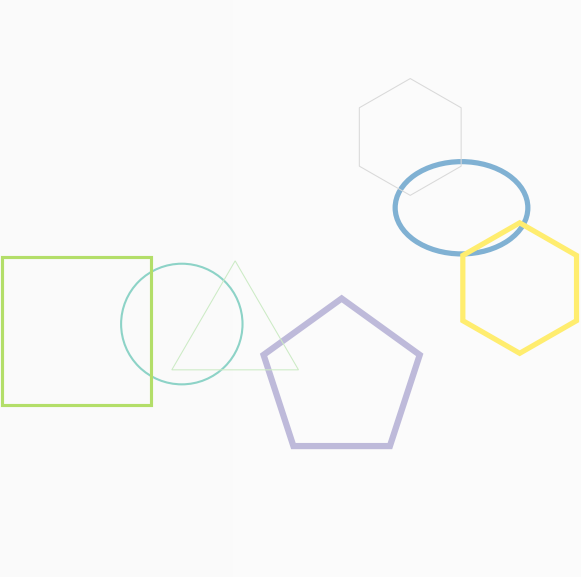[{"shape": "circle", "thickness": 1, "radius": 0.52, "center": [0.313, 0.438]}, {"shape": "pentagon", "thickness": 3, "radius": 0.71, "center": [0.588, 0.341]}, {"shape": "oval", "thickness": 2.5, "radius": 0.57, "center": [0.794, 0.639]}, {"shape": "square", "thickness": 1.5, "radius": 0.64, "center": [0.132, 0.426]}, {"shape": "hexagon", "thickness": 0.5, "radius": 0.51, "center": [0.706, 0.762]}, {"shape": "triangle", "thickness": 0.5, "radius": 0.63, "center": [0.405, 0.422]}, {"shape": "hexagon", "thickness": 2.5, "radius": 0.56, "center": [0.894, 0.5]}]